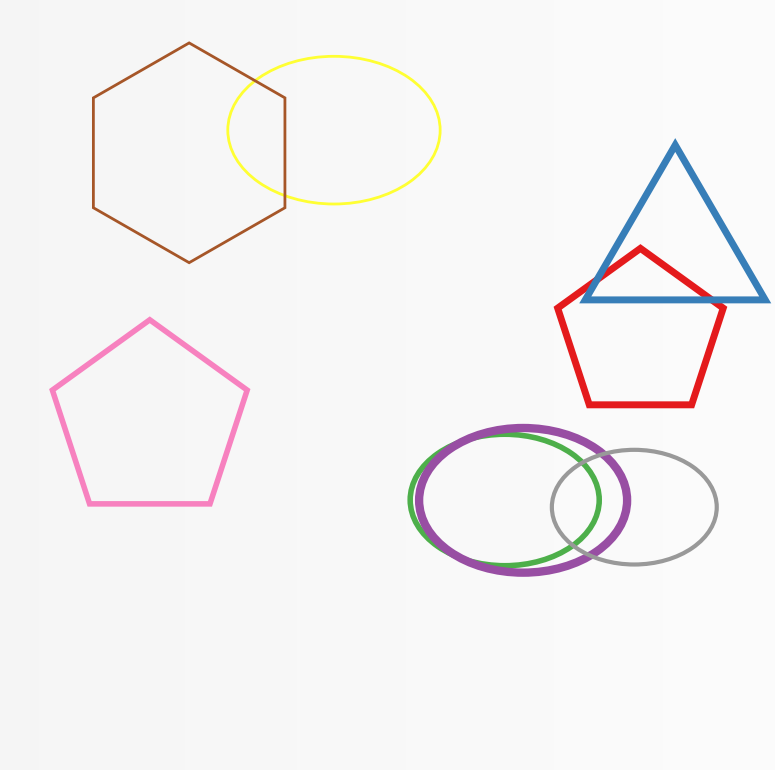[{"shape": "pentagon", "thickness": 2.5, "radius": 0.56, "center": [0.826, 0.565]}, {"shape": "triangle", "thickness": 2.5, "radius": 0.67, "center": [0.871, 0.678]}, {"shape": "oval", "thickness": 2, "radius": 0.61, "center": [0.651, 0.351]}, {"shape": "oval", "thickness": 3, "radius": 0.67, "center": [0.675, 0.35]}, {"shape": "oval", "thickness": 1, "radius": 0.69, "center": [0.431, 0.831]}, {"shape": "hexagon", "thickness": 1, "radius": 0.71, "center": [0.244, 0.802]}, {"shape": "pentagon", "thickness": 2, "radius": 0.66, "center": [0.193, 0.453]}, {"shape": "oval", "thickness": 1.5, "radius": 0.53, "center": [0.818, 0.341]}]